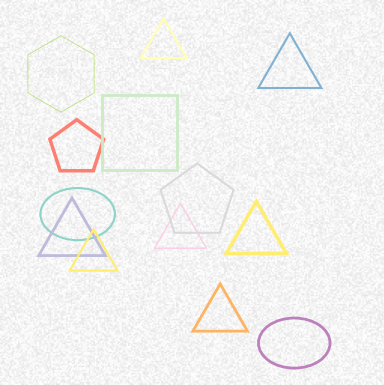[{"shape": "oval", "thickness": 1.5, "radius": 0.48, "center": [0.202, 0.444]}, {"shape": "triangle", "thickness": 1.5, "radius": 0.34, "center": [0.425, 0.883]}, {"shape": "triangle", "thickness": 2, "radius": 0.5, "center": [0.187, 0.386]}, {"shape": "pentagon", "thickness": 2.5, "radius": 0.37, "center": [0.199, 0.616]}, {"shape": "triangle", "thickness": 1.5, "radius": 0.47, "center": [0.753, 0.819]}, {"shape": "triangle", "thickness": 2, "radius": 0.41, "center": [0.572, 0.181]}, {"shape": "hexagon", "thickness": 0.5, "radius": 0.5, "center": [0.158, 0.808]}, {"shape": "triangle", "thickness": 1, "radius": 0.39, "center": [0.469, 0.394]}, {"shape": "pentagon", "thickness": 1.5, "radius": 0.5, "center": [0.512, 0.476]}, {"shape": "oval", "thickness": 2, "radius": 0.46, "center": [0.764, 0.109]}, {"shape": "square", "thickness": 2, "radius": 0.49, "center": [0.362, 0.657]}, {"shape": "triangle", "thickness": 1.5, "radius": 0.36, "center": [0.243, 0.333]}, {"shape": "triangle", "thickness": 2.5, "radius": 0.45, "center": [0.666, 0.387]}]